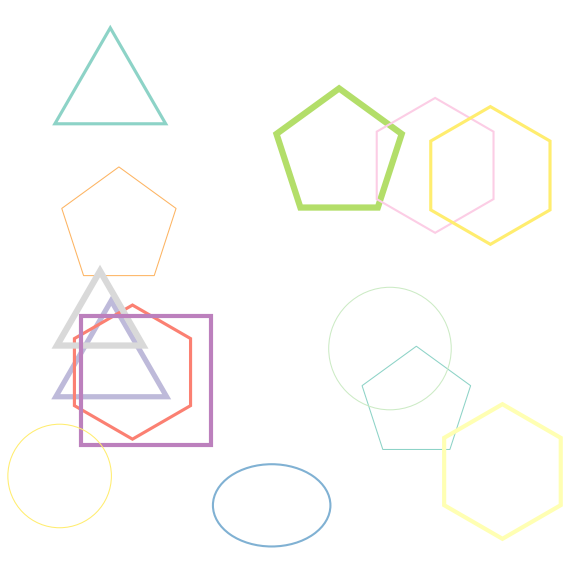[{"shape": "triangle", "thickness": 1.5, "radius": 0.55, "center": [0.191, 0.84]}, {"shape": "pentagon", "thickness": 0.5, "radius": 0.49, "center": [0.721, 0.301]}, {"shape": "hexagon", "thickness": 2, "radius": 0.58, "center": [0.87, 0.183]}, {"shape": "triangle", "thickness": 2.5, "radius": 0.55, "center": [0.193, 0.368]}, {"shape": "hexagon", "thickness": 1.5, "radius": 0.58, "center": [0.229, 0.355]}, {"shape": "oval", "thickness": 1, "radius": 0.51, "center": [0.47, 0.124]}, {"shape": "pentagon", "thickness": 0.5, "radius": 0.52, "center": [0.206, 0.606]}, {"shape": "pentagon", "thickness": 3, "radius": 0.57, "center": [0.587, 0.732]}, {"shape": "hexagon", "thickness": 1, "radius": 0.58, "center": [0.753, 0.713]}, {"shape": "triangle", "thickness": 3, "radius": 0.43, "center": [0.173, 0.444]}, {"shape": "square", "thickness": 2, "radius": 0.56, "center": [0.253, 0.34]}, {"shape": "circle", "thickness": 0.5, "radius": 0.53, "center": [0.675, 0.396]}, {"shape": "hexagon", "thickness": 1.5, "radius": 0.6, "center": [0.849, 0.695]}, {"shape": "circle", "thickness": 0.5, "radius": 0.45, "center": [0.103, 0.175]}]